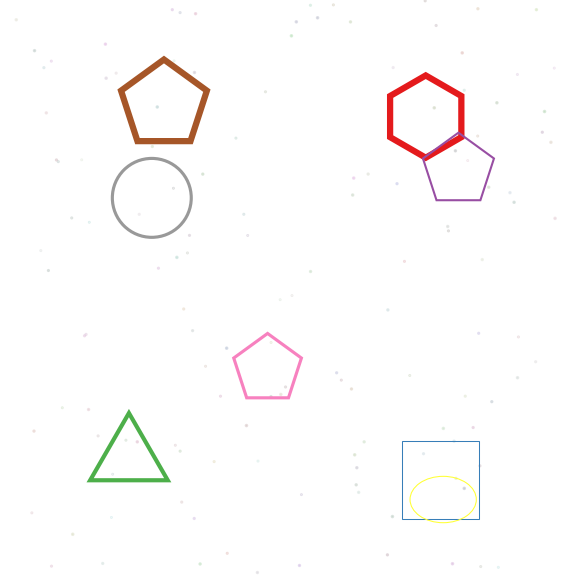[{"shape": "hexagon", "thickness": 3, "radius": 0.36, "center": [0.737, 0.797]}, {"shape": "square", "thickness": 0.5, "radius": 0.33, "center": [0.763, 0.168]}, {"shape": "triangle", "thickness": 2, "radius": 0.39, "center": [0.223, 0.206]}, {"shape": "pentagon", "thickness": 1, "radius": 0.32, "center": [0.794, 0.705]}, {"shape": "oval", "thickness": 0.5, "radius": 0.29, "center": [0.767, 0.134]}, {"shape": "pentagon", "thickness": 3, "radius": 0.39, "center": [0.284, 0.818]}, {"shape": "pentagon", "thickness": 1.5, "radius": 0.31, "center": [0.463, 0.36]}, {"shape": "circle", "thickness": 1.5, "radius": 0.34, "center": [0.263, 0.657]}]